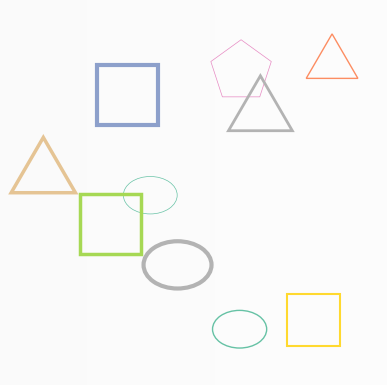[{"shape": "oval", "thickness": 1, "radius": 0.35, "center": [0.618, 0.145]}, {"shape": "oval", "thickness": 0.5, "radius": 0.35, "center": [0.388, 0.493]}, {"shape": "triangle", "thickness": 1, "radius": 0.39, "center": [0.857, 0.835]}, {"shape": "square", "thickness": 3, "radius": 0.39, "center": [0.329, 0.753]}, {"shape": "pentagon", "thickness": 0.5, "radius": 0.41, "center": [0.622, 0.815]}, {"shape": "square", "thickness": 2.5, "radius": 0.39, "center": [0.285, 0.418]}, {"shape": "square", "thickness": 1.5, "radius": 0.34, "center": [0.809, 0.168]}, {"shape": "triangle", "thickness": 2.5, "radius": 0.48, "center": [0.112, 0.547]}, {"shape": "triangle", "thickness": 2, "radius": 0.48, "center": [0.672, 0.708]}, {"shape": "oval", "thickness": 3, "radius": 0.44, "center": [0.458, 0.312]}]